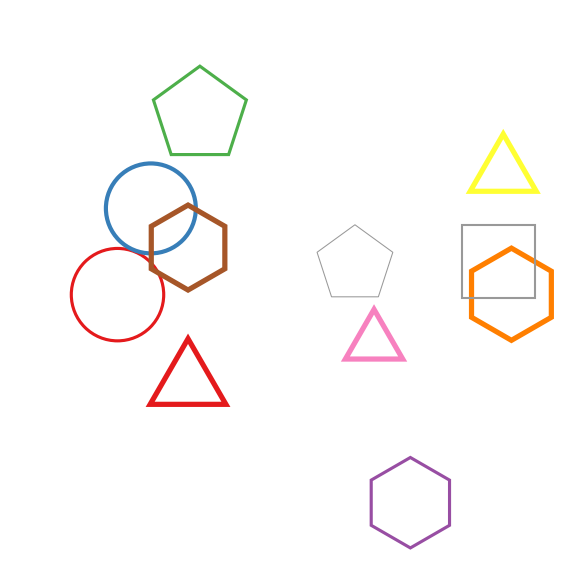[{"shape": "circle", "thickness": 1.5, "radius": 0.4, "center": [0.203, 0.489]}, {"shape": "triangle", "thickness": 2.5, "radius": 0.38, "center": [0.326, 0.337]}, {"shape": "circle", "thickness": 2, "radius": 0.39, "center": [0.261, 0.638]}, {"shape": "pentagon", "thickness": 1.5, "radius": 0.42, "center": [0.346, 0.8]}, {"shape": "hexagon", "thickness": 1.5, "radius": 0.39, "center": [0.711, 0.129]}, {"shape": "hexagon", "thickness": 2.5, "radius": 0.4, "center": [0.886, 0.49]}, {"shape": "triangle", "thickness": 2.5, "radius": 0.33, "center": [0.871, 0.701]}, {"shape": "hexagon", "thickness": 2.5, "radius": 0.37, "center": [0.326, 0.57]}, {"shape": "triangle", "thickness": 2.5, "radius": 0.29, "center": [0.648, 0.406]}, {"shape": "pentagon", "thickness": 0.5, "radius": 0.34, "center": [0.615, 0.541]}, {"shape": "square", "thickness": 1, "radius": 0.32, "center": [0.863, 0.546]}]